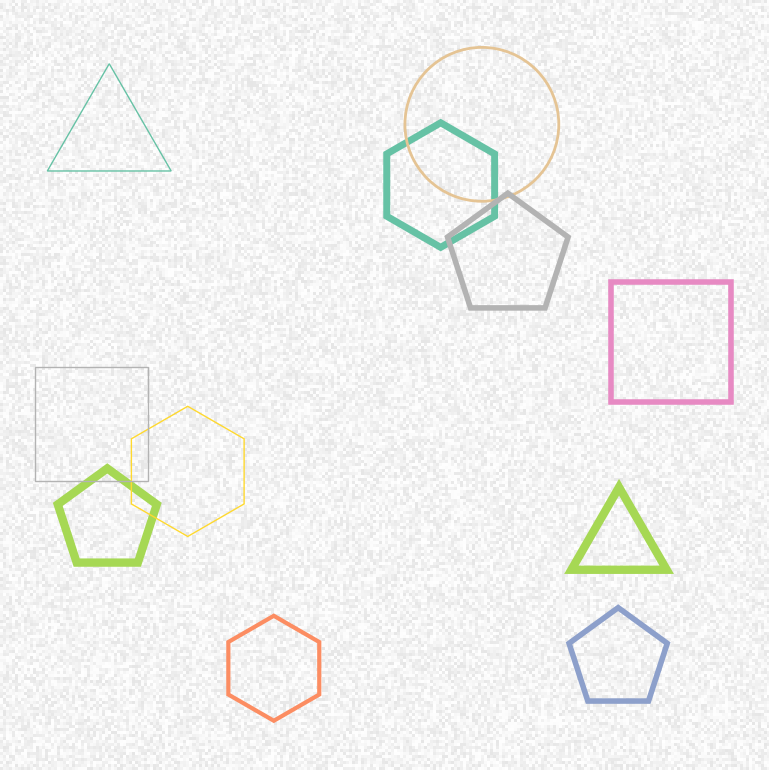[{"shape": "triangle", "thickness": 0.5, "radius": 0.46, "center": [0.142, 0.824]}, {"shape": "hexagon", "thickness": 2.5, "radius": 0.4, "center": [0.572, 0.76]}, {"shape": "hexagon", "thickness": 1.5, "radius": 0.34, "center": [0.356, 0.132]}, {"shape": "pentagon", "thickness": 2, "radius": 0.34, "center": [0.803, 0.144]}, {"shape": "square", "thickness": 2, "radius": 0.39, "center": [0.871, 0.556]}, {"shape": "triangle", "thickness": 3, "radius": 0.36, "center": [0.804, 0.296]}, {"shape": "pentagon", "thickness": 3, "radius": 0.34, "center": [0.139, 0.324]}, {"shape": "hexagon", "thickness": 0.5, "radius": 0.42, "center": [0.244, 0.388]}, {"shape": "circle", "thickness": 1, "radius": 0.5, "center": [0.626, 0.839]}, {"shape": "square", "thickness": 0.5, "radius": 0.37, "center": [0.119, 0.449]}, {"shape": "pentagon", "thickness": 2, "radius": 0.41, "center": [0.659, 0.667]}]